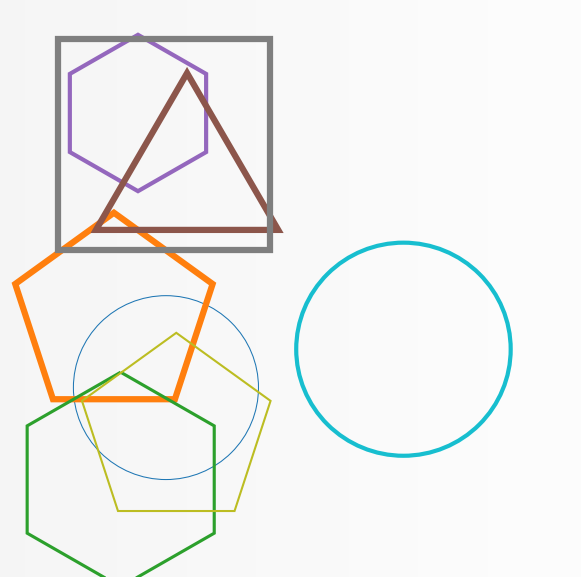[{"shape": "circle", "thickness": 0.5, "radius": 0.8, "center": [0.285, 0.328]}, {"shape": "pentagon", "thickness": 3, "radius": 0.89, "center": [0.196, 0.452]}, {"shape": "hexagon", "thickness": 1.5, "radius": 0.93, "center": [0.208, 0.169]}, {"shape": "hexagon", "thickness": 2, "radius": 0.68, "center": [0.237, 0.803]}, {"shape": "triangle", "thickness": 3, "radius": 0.91, "center": [0.322, 0.692]}, {"shape": "square", "thickness": 3, "radius": 0.91, "center": [0.282, 0.749]}, {"shape": "pentagon", "thickness": 1, "radius": 0.85, "center": [0.303, 0.252]}, {"shape": "circle", "thickness": 2, "radius": 0.92, "center": [0.694, 0.394]}]